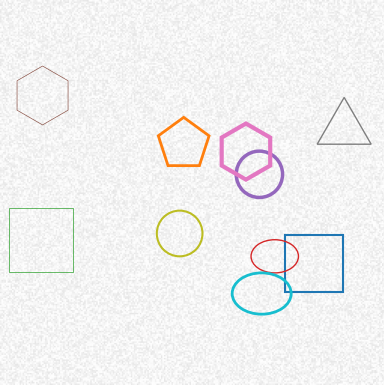[{"shape": "square", "thickness": 1.5, "radius": 0.37, "center": [0.816, 0.315]}, {"shape": "pentagon", "thickness": 2, "radius": 0.35, "center": [0.477, 0.626]}, {"shape": "square", "thickness": 0.5, "radius": 0.42, "center": [0.106, 0.377]}, {"shape": "oval", "thickness": 1, "radius": 0.31, "center": [0.714, 0.334]}, {"shape": "circle", "thickness": 2.5, "radius": 0.3, "center": [0.674, 0.547]}, {"shape": "hexagon", "thickness": 0.5, "radius": 0.38, "center": [0.111, 0.752]}, {"shape": "hexagon", "thickness": 3, "radius": 0.36, "center": [0.639, 0.606]}, {"shape": "triangle", "thickness": 1, "radius": 0.4, "center": [0.894, 0.666]}, {"shape": "circle", "thickness": 1.5, "radius": 0.3, "center": [0.467, 0.394]}, {"shape": "oval", "thickness": 2, "radius": 0.38, "center": [0.68, 0.238]}]